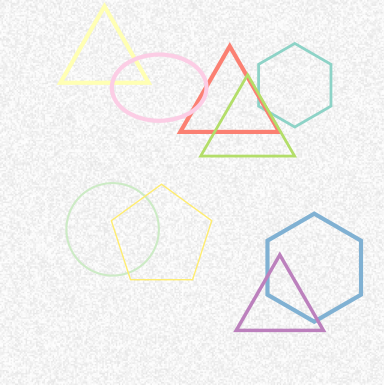[{"shape": "hexagon", "thickness": 2, "radius": 0.54, "center": [0.766, 0.779]}, {"shape": "triangle", "thickness": 3, "radius": 0.66, "center": [0.271, 0.851]}, {"shape": "triangle", "thickness": 3, "radius": 0.74, "center": [0.597, 0.732]}, {"shape": "hexagon", "thickness": 3, "radius": 0.7, "center": [0.816, 0.305]}, {"shape": "triangle", "thickness": 2, "radius": 0.7, "center": [0.643, 0.665]}, {"shape": "oval", "thickness": 3, "radius": 0.61, "center": [0.413, 0.772]}, {"shape": "triangle", "thickness": 2.5, "radius": 0.65, "center": [0.727, 0.207]}, {"shape": "circle", "thickness": 1.5, "radius": 0.6, "center": [0.293, 0.404]}, {"shape": "pentagon", "thickness": 1, "radius": 0.69, "center": [0.42, 0.384]}]